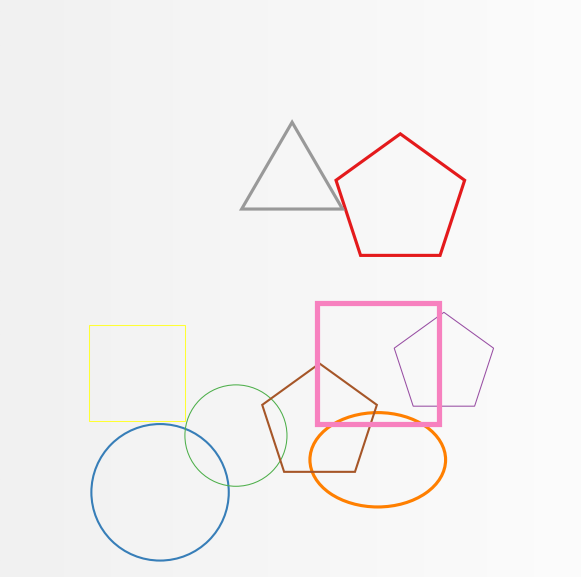[{"shape": "pentagon", "thickness": 1.5, "radius": 0.58, "center": [0.689, 0.651]}, {"shape": "circle", "thickness": 1, "radius": 0.59, "center": [0.275, 0.147]}, {"shape": "circle", "thickness": 0.5, "radius": 0.44, "center": [0.406, 0.245]}, {"shape": "pentagon", "thickness": 0.5, "radius": 0.45, "center": [0.764, 0.368]}, {"shape": "oval", "thickness": 1.5, "radius": 0.58, "center": [0.65, 0.203]}, {"shape": "square", "thickness": 0.5, "radius": 0.41, "center": [0.236, 0.353]}, {"shape": "pentagon", "thickness": 1, "radius": 0.52, "center": [0.55, 0.266]}, {"shape": "square", "thickness": 2.5, "radius": 0.52, "center": [0.65, 0.369]}, {"shape": "triangle", "thickness": 1.5, "radius": 0.5, "center": [0.503, 0.687]}]